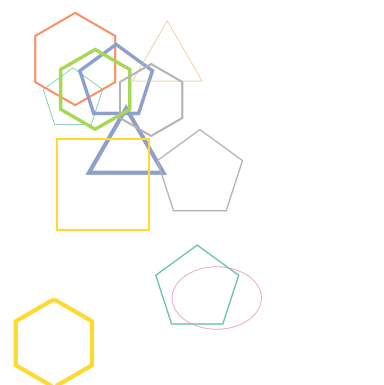[{"shape": "pentagon", "thickness": 1, "radius": 0.57, "center": [0.512, 0.25]}, {"shape": "pentagon", "thickness": 0.5, "radius": 0.41, "center": [0.189, 0.742]}, {"shape": "hexagon", "thickness": 1.5, "radius": 0.6, "center": [0.195, 0.847]}, {"shape": "triangle", "thickness": 3, "radius": 0.56, "center": [0.328, 0.607]}, {"shape": "pentagon", "thickness": 2.5, "radius": 0.5, "center": [0.302, 0.786]}, {"shape": "oval", "thickness": 0.5, "radius": 0.58, "center": [0.563, 0.226]}, {"shape": "hexagon", "thickness": 2.5, "radius": 0.52, "center": [0.247, 0.768]}, {"shape": "square", "thickness": 1.5, "radius": 0.59, "center": [0.268, 0.521]}, {"shape": "hexagon", "thickness": 3, "radius": 0.57, "center": [0.14, 0.108]}, {"shape": "triangle", "thickness": 0.5, "radius": 0.52, "center": [0.435, 0.842]}, {"shape": "pentagon", "thickness": 1, "radius": 0.58, "center": [0.519, 0.547]}, {"shape": "hexagon", "thickness": 1.5, "radius": 0.47, "center": [0.393, 0.74]}]